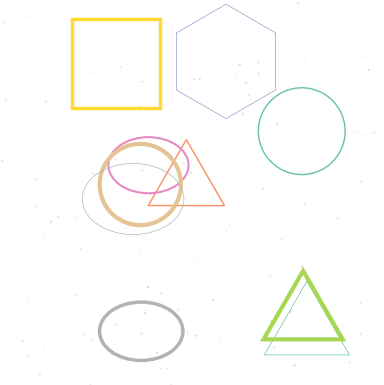[{"shape": "triangle", "thickness": 0.5, "radius": 0.64, "center": [0.797, 0.142]}, {"shape": "circle", "thickness": 1, "radius": 0.56, "center": [0.784, 0.659]}, {"shape": "triangle", "thickness": 1, "radius": 0.57, "center": [0.484, 0.523]}, {"shape": "hexagon", "thickness": 0.5, "radius": 0.74, "center": [0.587, 0.84]}, {"shape": "oval", "thickness": 1.5, "radius": 0.52, "center": [0.386, 0.571]}, {"shape": "triangle", "thickness": 3, "radius": 0.59, "center": [0.787, 0.178]}, {"shape": "square", "thickness": 2.5, "radius": 0.57, "center": [0.302, 0.835]}, {"shape": "circle", "thickness": 3, "radius": 0.53, "center": [0.364, 0.521]}, {"shape": "oval", "thickness": 2.5, "radius": 0.54, "center": [0.367, 0.14]}, {"shape": "oval", "thickness": 0.5, "radius": 0.66, "center": [0.346, 0.483]}]